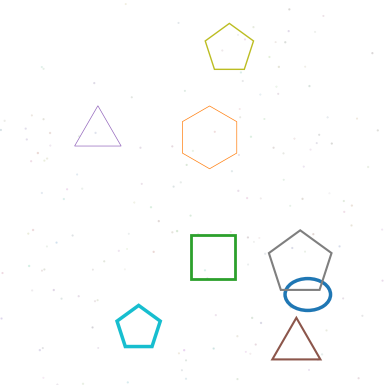[{"shape": "oval", "thickness": 2.5, "radius": 0.3, "center": [0.799, 0.235]}, {"shape": "hexagon", "thickness": 0.5, "radius": 0.41, "center": [0.544, 0.643]}, {"shape": "square", "thickness": 2, "radius": 0.29, "center": [0.553, 0.333]}, {"shape": "triangle", "thickness": 0.5, "radius": 0.35, "center": [0.254, 0.656]}, {"shape": "triangle", "thickness": 1.5, "radius": 0.36, "center": [0.77, 0.102]}, {"shape": "pentagon", "thickness": 1.5, "radius": 0.43, "center": [0.78, 0.316]}, {"shape": "pentagon", "thickness": 1, "radius": 0.33, "center": [0.596, 0.873]}, {"shape": "pentagon", "thickness": 2.5, "radius": 0.3, "center": [0.36, 0.148]}]